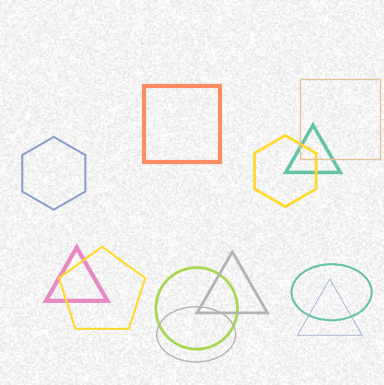[{"shape": "triangle", "thickness": 2.5, "radius": 0.41, "center": [0.813, 0.593]}, {"shape": "oval", "thickness": 1.5, "radius": 0.52, "center": [0.861, 0.241]}, {"shape": "square", "thickness": 3, "radius": 0.49, "center": [0.472, 0.679]}, {"shape": "hexagon", "thickness": 1.5, "radius": 0.47, "center": [0.14, 0.55]}, {"shape": "triangle", "thickness": 0.5, "radius": 0.49, "center": [0.857, 0.178]}, {"shape": "triangle", "thickness": 3, "radius": 0.46, "center": [0.199, 0.265]}, {"shape": "circle", "thickness": 2, "radius": 0.53, "center": [0.511, 0.199]}, {"shape": "pentagon", "thickness": 1.5, "radius": 0.59, "center": [0.265, 0.241]}, {"shape": "hexagon", "thickness": 2, "radius": 0.46, "center": [0.741, 0.556]}, {"shape": "square", "thickness": 1, "radius": 0.52, "center": [0.883, 0.691]}, {"shape": "oval", "thickness": 1, "radius": 0.51, "center": [0.51, 0.132]}, {"shape": "triangle", "thickness": 2, "radius": 0.53, "center": [0.603, 0.24]}]